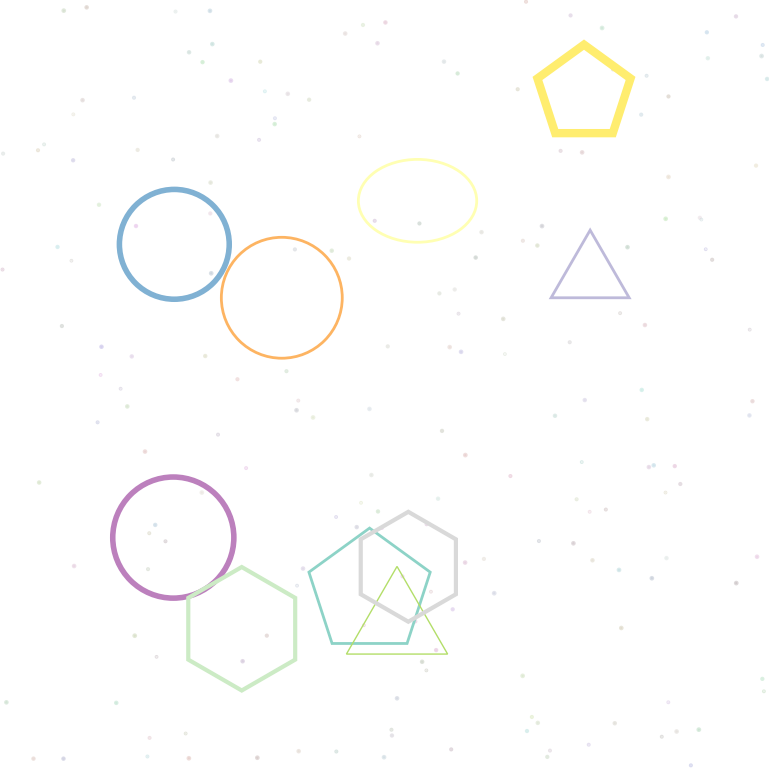[{"shape": "pentagon", "thickness": 1, "radius": 0.41, "center": [0.48, 0.231]}, {"shape": "oval", "thickness": 1, "radius": 0.38, "center": [0.542, 0.739]}, {"shape": "triangle", "thickness": 1, "radius": 0.29, "center": [0.766, 0.643]}, {"shape": "circle", "thickness": 2, "radius": 0.36, "center": [0.226, 0.683]}, {"shape": "circle", "thickness": 1, "radius": 0.39, "center": [0.366, 0.613]}, {"shape": "triangle", "thickness": 0.5, "radius": 0.38, "center": [0.516, 0.188]}, {"shape": "hexagon", "thickness": 1.5, "radius": 0.36, "center": [0.53, 0.264]}, {"shape": "circle", "thickness": 2, "radius": 0.39, "center": [0.225, 0.302]}, {"shape": "hexagon", "thickness": 1.5, "radius": 0.4, "center": [0.314, 0.183]}, {"shape": "pentagon", "thickness": 3, "radius": 0.32, "center": [0.758, 0.878]}]